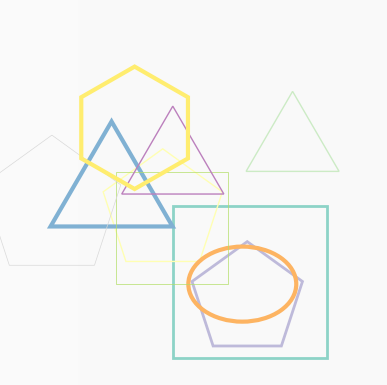[{"shape": "square", "thickness": 2, "radius": 0.99, "center": [0.645, 0.268]}, {"shape": "pentagon", "thickness": 1, "radius": 0.81, "center": [0.42, 0.452]}, {"shape": "pentagon", "thickness": 2, "radius": 0.75, "center": [0.638, 0.223]}, {"shape": "triangle", "thickness": 3, "radius": 0.91, "center": [0.288, 0.503]}, {"shape": "oval", "thickness": 3, "radius": 0.7, "center": [0.625, 0.262]}, {"shape": "square", "thickness": 0.5, "radius": 0.72, "center": [0.444, 0.408]}, {"shape": "pentagon", "thickness": 0.5, "radius": 0.93, "center": [0.134, 0.462]}, {"shape": "triangle", "thickness": 1, "radius": 0.76, "center": [0.446, 0.572]}, {"shape": "triangle", "thickness": 1, "radius": 0.69, "center": [0.755, 0.624]}, {"shape": "hexagon", "thickness": 3, "radius": 0.79, "center": [0.347, 0.668]}]